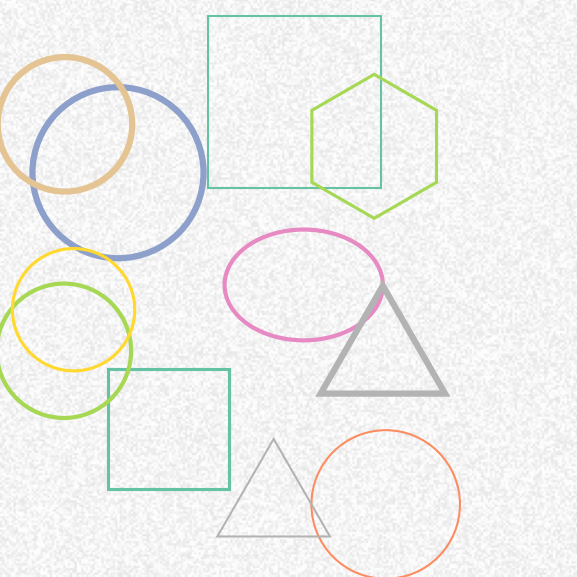[{"shape": "square", "thickness": 1.5, "radius": 0.52, "center": [0.292, 0.256]}, {"shape": "square", "thickness": 1, "radius": 0.75, "center": [0.51, 0.823]}, {"shape": "circle", "thickness": 1, "radius": 0.64, "center": [0.668, 0.126]}, {"shape": "circle", "thickness": 3, "radius": 0.74, "center": [0.204, 0.7]}, {"shape": "oval", "thickness": 2, "radius": 0.69, "center": [0.526, 0.506]}, {"shape": "hexagon", "thickness": 1.5, "radius": 0.62, "center": [0.648, 0.746]}, {"shape": "circle", "thickness": 2, "radius": 0.58, "center": [0.111, 0.392]}, {"shape": "circle", "thickness": 1.5, "radius": 0.53, "center": [0.127, 0.463]}, {"shape": "circle", "thickness": 3, "radius": 0.58, "center": [0.113, 0.784]}, {"shape": "triangle", "thickness": 3, "radius": 0.62, "center": [0.663, 0.38]}, {"shape": "triangle", "thickness": 1, "radius": 0.56, "center": [0.474, 0.126]}]